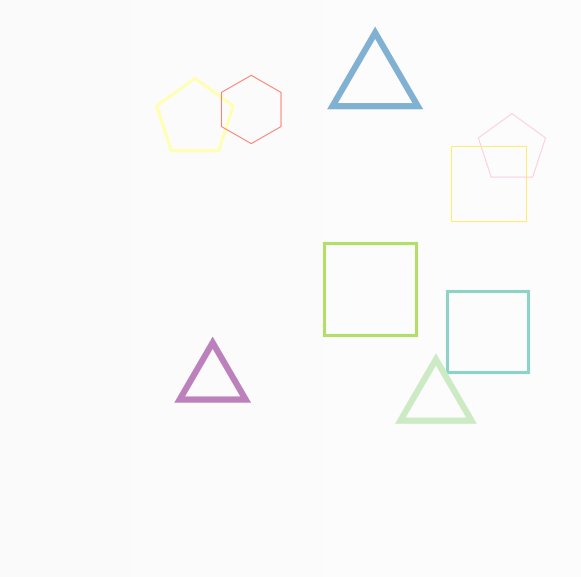[{"shape": "square", "thickness": 1.5, "radius": 0.35, "center": [0.838, 0.425]}, {"shape": "pentagon", "thickness": 1.5, "radius": 0.35, "center": [0.335, 0.794]}, {"shape": "hexagon", "thickness": 0.5, "radius": 0.3, "center": [0.432, 0.81]}, {"shape": "triangle", "thickness": 3, "radius": 0.42, "center": [0.645, 0.858]}, {"shape": "square", "thickness": 1.5, "radius": 0.4, "center": [0.637, 0.498]}, {"shape": "pentagon", "thickness": 0.5, "radius": 0.3, "center": [0.881, 0.742]}, {"shape": "triangle", "thickness": 3, "radius": 0.33, "center": [0.366, 0.34]}, {"shape": "triangle", "thickness": 3, "radius": 0.35, "center": [0.75, 0.306]}, {"shape": "square", "thickness": 0.5, "radius": 0.32, "center": [0.84, 0.681]}]